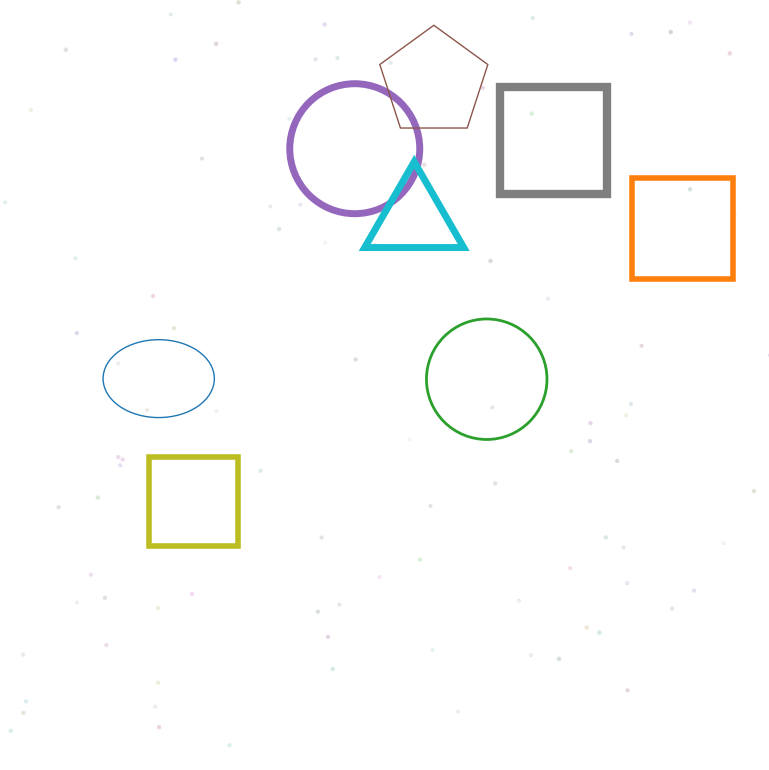[{"shape": "oval", "thickness": 0.5, "radius": 0.36, "center": [0.206, 0.508]}, {"shape": "square", "thickness": 2, "radius": 0.33, "center": [0.886, 0.703]}, {"shape": "circle", "thickness": 1, "radius": 0.39, "center": [0.632, 0.508]}, {"shape": "circle", "thickness": 2.5, "radius": 0.42, "center": [0.461, 0.807]}, {"shape": "pentagon", "thickness": 0.5, "radius": 0.37, "center": [0.563, 0.893]}, {"shape": "square", "thickness": 3, "radius": 0.35, "center": [0.719, 0.818]}, {"shape": "square", "thickness": 2, "radius": 0.29, "center": [0.251, 0.349]}, {"shape": "triangle", "thickness": 2.5, "radius": 0.37, "center": [0.538, 0.716]}]